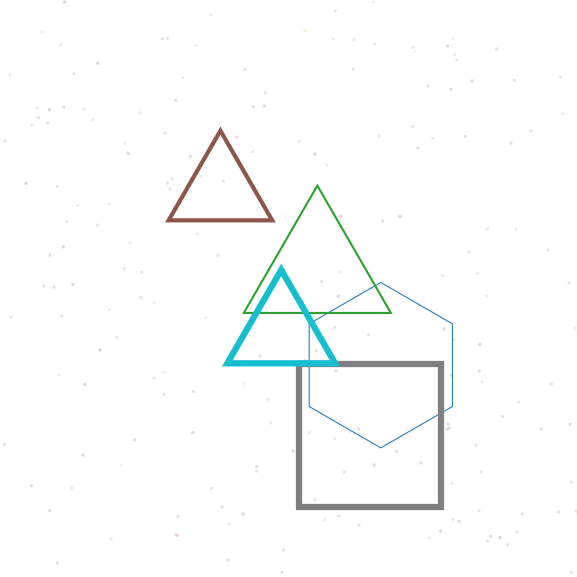[{"shape": "hexagon", "thickness": 0.5, "radius": 0.72, "center": [0.659, 0.367]}, {"shape": "triangle", "thickness": 1, "radius": 0.74, "center": [0.55, 0.531]}, {"shape": "triangle", "thickness": 2, "radius": 0.52, "center": [0.382, 0.669]}, {"shape": "square", "thickness": 3, "radius": 0.62, "center": [0.641, 0.245]}, {"shape": "triangle", "thickness": 3, "radius": 0.54, "center": [0.487, 0.424]}]